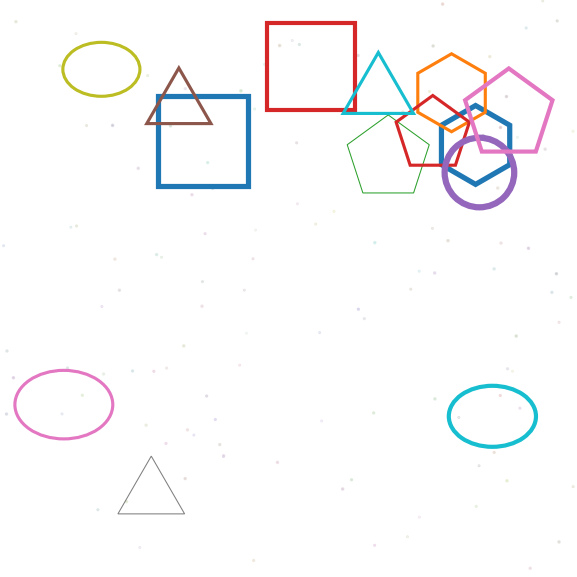[{"shape": "square", "thickness": 2.5, "radius": 0.39, "center": [0.352, 0.754]}, {"shape": "hexagon", "thickness": 2.5, "radius": 0.34, "center": [0.824, 0.748]}, {"shape": "hexagon", "thickness": 1.5, "radius": 0.34, "center": [0.782, 0.839]}, {"shape": "pentagon", "thickness": 0.5, "radius": 0.37, "center": [0.672, 0.725]}, {"shape": "pentagon", "thickness": 1.5, "radius": 0.33, "center": [0.749, 0.767]}, {"shape": "square", "thickness": 2, "radius": 0.38, "center": [0.539, 0.884]}, {"shape": "circle", "thickness": 3, "radius": 0.3, "center": [0.83, 0.7]}, {"shape": "triangle", "thickness": 1.5, "radius": 0.32, "center": [0.31, 0.817]}, {"shape": "pentagon", "thickness": 2, "radius": 0.4, "center": [0.881, 0.801]}, {"shape": "oval", "thickness": 1.5, "radius": 0.42, "center": [0.111, 0.298]}, {"shape": "triangle", "thickness": 0.5, "radius": 0.33, "center": [0.262, 0.143]}, {"shape": "oval", "thickness": 1.5, "radius": 0.33, "center": [0.176, 0.879]}, {"shape": "triangle", "thickness": 1.5, "radius": 0.35, "center": [0.655, 0.838]}, {"shape": "oval", "thickness": 2, "radius": 0.38, "center": [0.853, 0.278]}]